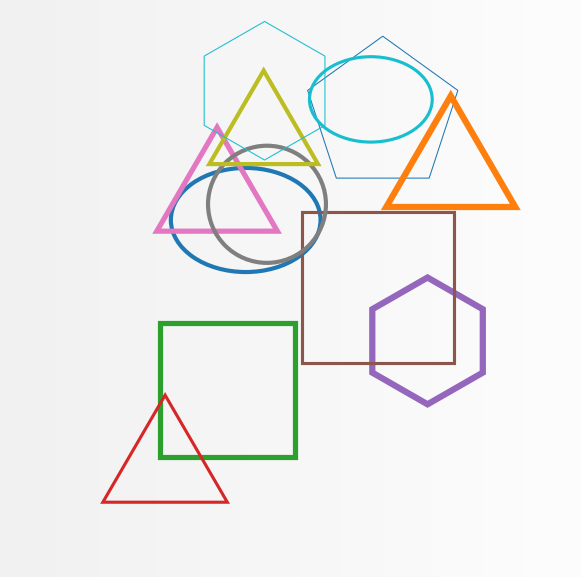[{"shape": "oval", "thickness": 2, "radius": 0.64, "center": [0.423, 0.618]}, {"shape": "pentagon", "thickness": 0.5, "radius": 0.68, "center": [0.658, 0.801]}, {"shape": "triangle", "thickness": 3, "radius": 0.64, "center": [0.776, 0.705]}, {"shape": "square", "thickness": 2.5, "radius": 0.58, "center": [0.391, 0.324]}, {"shape": "triangle", "thickness": 1.5, "radius": 0.62, "center": [0.284, 0.191]}, {"shape": "hexagon", "thickness": 3, "radius": 0.55, "center": [0.736, 0.409]}, {"shape": "square", "thickness": 1.5, "radius": 0.65, "center": [0.65, 0.502]}, {"shape": "triangle", "thickness": 2.5, "radius": 0.6, "center": [0.373, 0.659]}, {"shape": "circle", "thickness": 2, "radius": 0.51, "center": [0.459, 0.645]}, {"shape": "triangle", "thickness": 2, "radius": 0.54, "center": [0.454, 0.769]}, {"shape": "hexagon", "thickness": 0.5, "radius": 0.6, "center": [0.455, 0.842]}, {"shape": "oval", "thickness": 1.5, "radius": 0.53, "center": [0.638, 0.827]}]